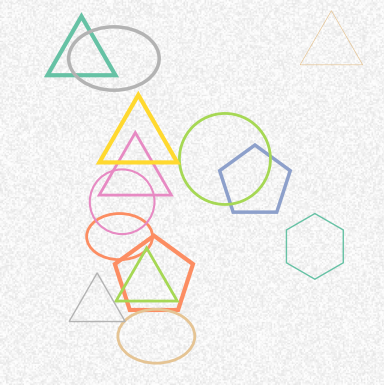[{"shape": "triangle", "thickness": 3, "radius": 0.51, "center": [0.212, 0.856]}, {"shape": "hexagon", "thickness": 1, "radius": 0.43, "center": [0.818, 0.36]}, {"shape": "oval", "thickness": 2, "radius": 0.43, "center": [0.311, 0.385]}, {"shape": "pentagon", "thickness": 3, "radius": 0.53, "center": [0.4, 0.281]}, {"shape": "pentagon", "thickness": 2.5, "radius": 0.48, "center": [0.662, 0.527]}, {"shape": "circle", "thickness": 1.5, "radius": 0.42, "center": [0.317, 0.476]}, {"shape": "triangle", "thickness": 2, "radius": 0.54, "center": [0.351, 0.547]}, {"shape": "circle", "thickness": 2, "radius": 0.59, "center": [0.584, 0.587]}, {"shape": "triangle", "thickness": 2, "radius": 0.46, "center": [0.381, 0.264]}, {"shape": "triangle", "thickness": 3, "radius": 0.58, "center": [0.359, 0.637]}, {"shape": "triangle", "thickness": 0.5, "radius": 0.47, "center": [0.861, 0.879]}, {"shape": "oval", "thickness": 2, "radius": 0.5, "center": [0.406, 0.127]}, {"shape": "oval", "thickness": 2.5, "radius": 0.59, "center": [0.296, 0.848]}, {"shape": "triangle", "thickness": 1, "radius": 0.42, "center": [0.252, 0.207]}]